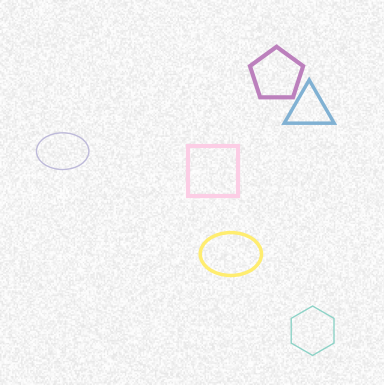[{"shape": "hexagon", "thickness": 1, "radius": 0.32, "center": [0.812, 0.141]}, {"shape": "oval", "thickness": 1, "radius": 0.34, "center": [0.163, 0.607]}, {"shape": "triangle", "thickness": 2.5, "radius": 0.37, "center": [0.803, 0.717]}, {"shape": "square", "thickness": 3, "radius": 0.32, "center": [0.553, 0.557]}, {"shape": "pentagon", "thickness": 3, "radius": 0.36, "center": [0.718, 0.806]}, {"shape": "oval", "thickness": 2.5, "radius": 0.4, "center": [0.6, 0.34]}]